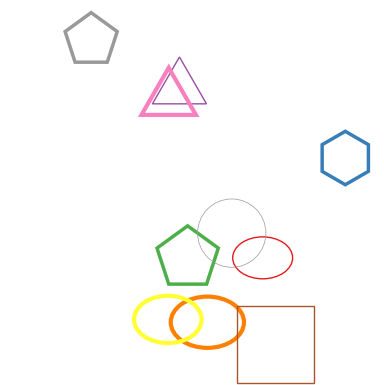[{"shape": "oval", "thickness": 1, "radius": 0.39, "center": [0.682, 0.33]}, {"shape": "hexagon", "thickness": 2.5, "radius": 0.35, "center": [0.897, 0.59]}, {"shape": "pentagon", "thickness": 2.5, "radius": 0.42, "center": [0.487, 0.33]}, {"shape": "triangle", "thickness": 1, "radius": 0.41, "center": [0.466, 0.771]}, {"shape": "oval", "thickness": 3, "radius": 0.48, "center": [0.539, 0.163]}, {"shape": "oval", "thickness": 3, "radius": 0.44, "center": [0.436, 0.17]}, {"shape": "square", "thickness": 1, "radius": 0.5, "center": [0.715, 0.106]}, {"shape": "triangle", "thickness": 3, "radius": 0.41, "center": [0.438, 0.742]}, {"shape": "pentagon", "thickness": 2.5, "radius": 0.36, "center": [0.237, 0.896]}, {"shape": "circle", "thickness": 0.5, "radius": 0.44, "center": [0.602, 0.394]}]